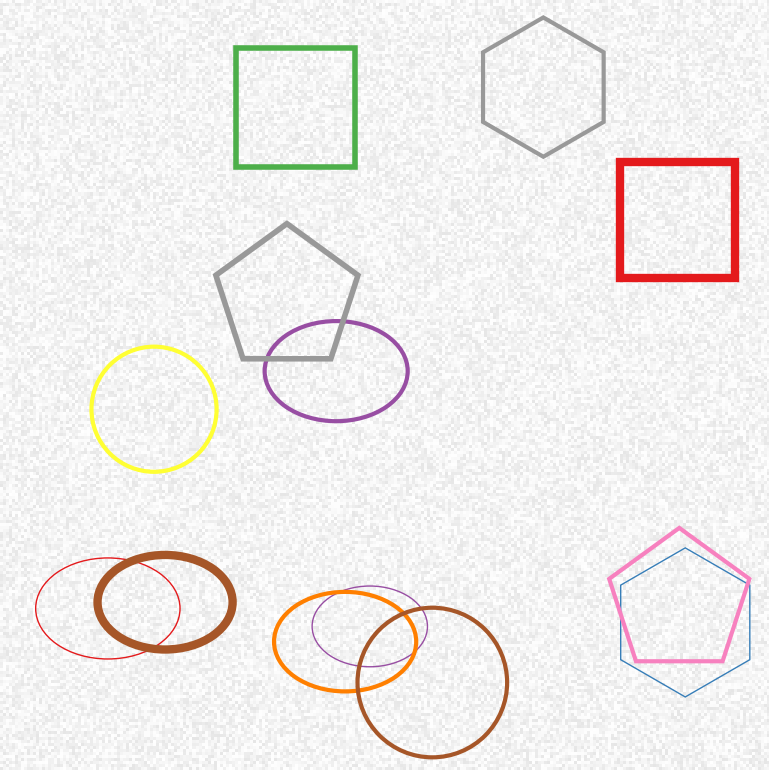[{"shape": "square", "thickness": 3, "radius": 0.38, "center": [0.88, 0.714]}, {"shape": "oval", "thickness": 0.5, "radius": 0.47, "center": [0.14, 0.21]}, {"shape": "hexagon", "thickness": 0.5, "radius": 0.48, "center": [0.89, 0.192]}, {"shape": "square", "thickness": 2, "radius": 0.39, "center": [0.384, 0.861]}, {"shape": "oval", "thickness": 1.5, "radius": 0.46, "center": [0.437, 0.518]}, {"shape": "oval", "thickness": 0.5, "radius": 0.37, "center": [0.48, 0.186]}, {"shape": "oval", "thickness": 1.5, "radius": 0.46, "center": [0.448, 0.167]}, {"shape": "circle", "thickness": 1.5, "radius": 0.41, "center": [0.2, 0.469]}, {"shape": "circle", "thickness": 1.5, "radius": 0.49, "center": [0.561, 0.114]}, {"shape": "oval", "thickness": 3, "radius": 0.44, "center": [0.214, 0.218]}, {"shape": "pentagon", "thickness": 1.5, "radius": 0.48, "center": [0.882, 0.219]}, {"shape": "hexagon", "thickness": 1.5, "radius": 0.45, "center": [0.706, 0.887]}, {"shape": "pentagon", "thickness": 2, "radius": 0.49, "center": [0.373, 0.613]}]